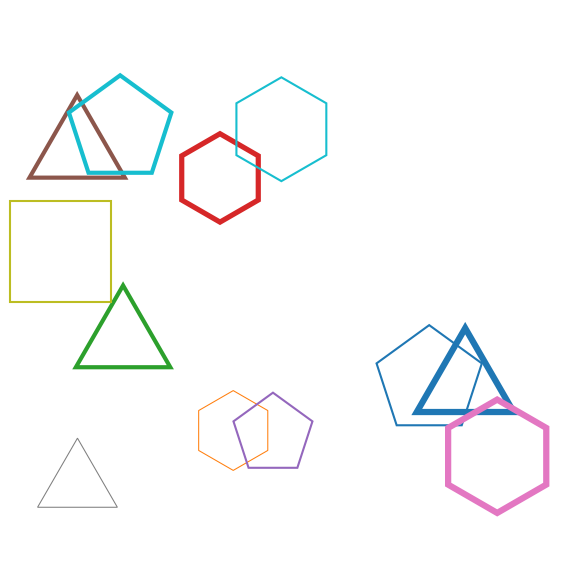[{"shape": "triangle", "thickness": 3, "radius": 0.48, "center": [0.806, 0.334]}, {"shape": "pentagon", "thickness": 1, "radius": 0.48, "center": [0.743, 0.34]}, {"shape": "hexagon", "thickness": 0.5, "radius": 0.35, "center": [0.404, 0.254]}, {"shape": "triangle", "thickness": 2, "radius": 0.47, "center": [0.213, 0.41]}, {"shape": "hexagon", "thickness": 2.5, "radius": 0.38, "center": [0.381, 0.691]}, {"shape": "pentagon", "thickness": 1, "radius": 0.36, "center": [0.473, 0.247]}, {"shape": "triangle", "thickness": 2, "radius": 0.48, "center": [0.134, 0.739]}, {"shape": "hexagon", "thickness": 3, "radius": 0.49, "center": [0.861, 0.209]}, {"shape": "triangle", "thickness": 0.5, "radius": 0.4, "center": [0.134, 0.161]}, {"shape": "square", "thickness": 1, "radius": 0.44, "center": [0.105, 0.564]}, {"shape": "hexagon", "thickness": 1, "radius": 0.45, "center": [0.487, 0.775]}, {"shape": "pentagon", "thickness": 2, "radius": 0.47, "center": [0.208, 0.775]}]